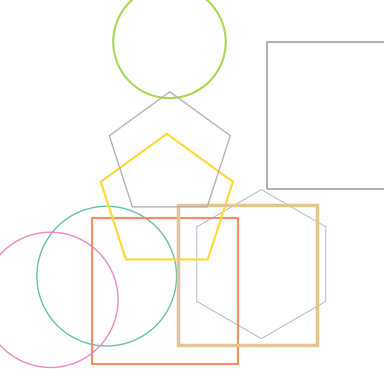[{"shape": "circle", "thickness": 1, "radius": 0.91, "center": [0.277, 0.283]}, {"shape": "square", "thickness": 1.5, "radius": 0.95, "center": [0.428, 0.243]}, {"shape": "hexagon", "thickness": 0.5, "radius": 0.97, "center": [0.679, 0.314]}, {"shape": "circle", "thickness": 1, "radius": 0.88, "center": [0.131, 0.221]}, {"shape": "circle", "thickness": 1.5, "radius": 0.73, "center": [0.44, 0.891]}, {"shape": "pentagon", "thickness": 1.5, "radius": 0.9, "center": [0.433, 0.472]}, {"shape": "square", "thickness": 2.5, "radius": 0.9, "center": [0.644, 0.286]}, {"shape": "pentagon", "thickness": 1, "radius": 0.83, "center": [0.441, 0.596]}, {"shape": "square", "thickness": 1.5, "radius": 0.95, "center": [0.884, 0.7]}]